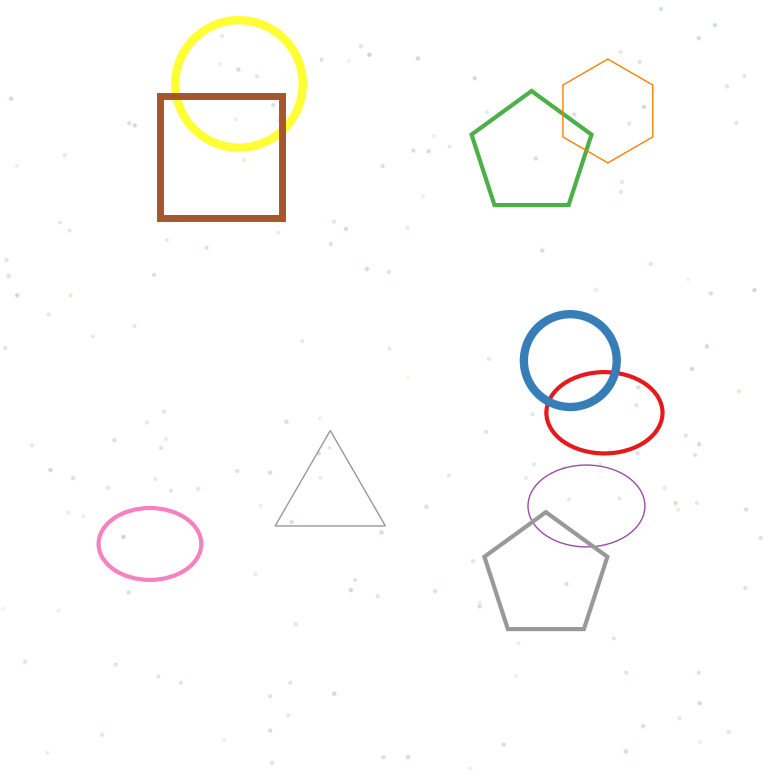[{"shape": "oval", "thickness": 1.5, "radius": 0.38, "center": [0.785, 0.464]}, {"shape": "circle", "thickness": 3, "radius": 0.3, "center": [0.741, 0.532]}, {"shape": "pentagon", "thickness": 1.5, "radius": 0.41, "center": [0.69, 0.8]}, {"shape": "oval", "thickness": 0.5, "radius": 0.38, "center": [0.762, 0.343]}, {"shape": "hexagon", "thickness": 0.5, "radius": 0.34, "center": [0.789, 0.856]}, {"shape": "circle", "thickness": 3, "radius": 0.41, "center": [0.31, 0.891]}, {"shape": "square", "thickness": 2.5, "radius": 0.4, "center": [0.287, 0.796]}, {"shape": "oval", "thickness": 1.5, "radius": 0.33, "center": [0.195, 0.294]}, {"shape": "pentagon", "thickness": 1.5, "radius": 0.42, "center": [0.709, 0.251]}, {"shape": "triangle", "thickness": 0.5, "radius": 0.41, "center": [0.429, 0.358]}]